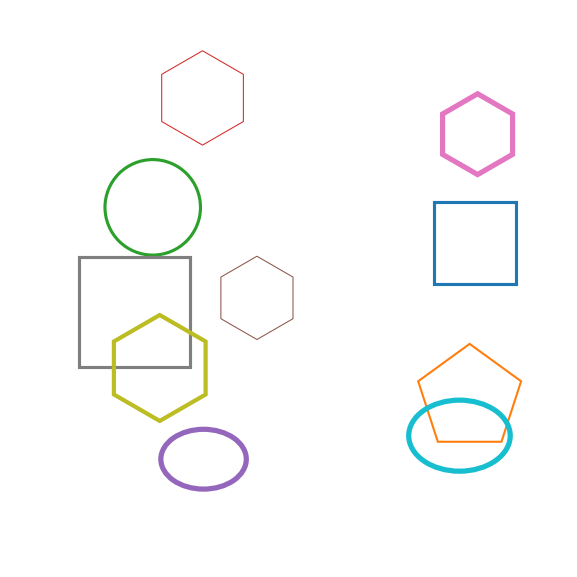[{"shape": "square", "thickness": 1.5, "radius": 0.35, "center": [0.823, 0.578]}, {"shape": "pentagon", "thickness": 1, "radius": 0.47, "center": [0.813, 0.31]}, {"shape": "circle", "thickness": 1.5, "radius": 0.41, "center": [0.264, 0.64]}, {"shape": "hexagon", "thickness": 0.5, "radius": 0.41, "center": [0.351, 0.83]}, {"shape": "oval", "thickness": 2.5, "radius": 0.37, "center": [0.353, 0.204]}, {"shape": "hexagon", "thickness": 0.5, "radius": 0.36, "center": [0.445, 0.483]}, {"shape": "hexagon", "thickness": 2.5, "radius": 0.35, "center": [0.827, 0.767]}, {"shape": "square", "thickness": 1.5, "radius": 0.48, "center": [0.233, 0.459]}, {"shape": "hexagon", "thickness": 2, "radius": 0.46, "center": [0.277, 0.362]}, {"shape": "oval", "thickness": 2.5, "radius": 0.44, "center": [0.796, 0.245]}]